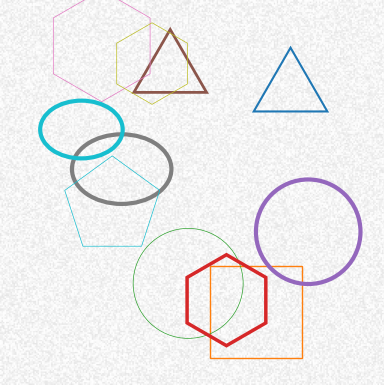[{"shape": "triangle", "thickness": 1.5, "radius": 0.55, "center": [0.755, 0.766]}, {"shape": "square", "thickness": 1, "radius": 0.6, "center": [0.665, 0.19]}, {"shape": "circle", "thickness": 0.5, "radius": 0.71, "center": [0.489, 0.264]}, {"shape": "hexagon", "thickness": 2.5, "radius": 0.59, "center": [0.588, 0.22]}, {"shape": "circle", "thickness": 3, "radius": 0.68, "center": [0.801, 0.398]}, {"shape": "triangle", "thickness": 2, "radius": 0.54, "center": [0.442, 0.815]}, {"shape": "hexagon", "thickness": 0.5, "radius": 0.73, "center": [0.264, 0.881]}, {"shape": "oval", "thickness": 3, "radius": 0.65, "center": [0.316, 0.561]}, {"shape": "hexagon", "thickness": 0.5, "radius": 0.53, "center": [0.395, 0.835]}, {"shape": "pentagon", "thickness": 0.5, "radius": 0.65, "center": [0.292, 0.465]}, {"shape": "oval", "thickness": 3, "radius": 0.54, "center": [0.212, 0.664]}]